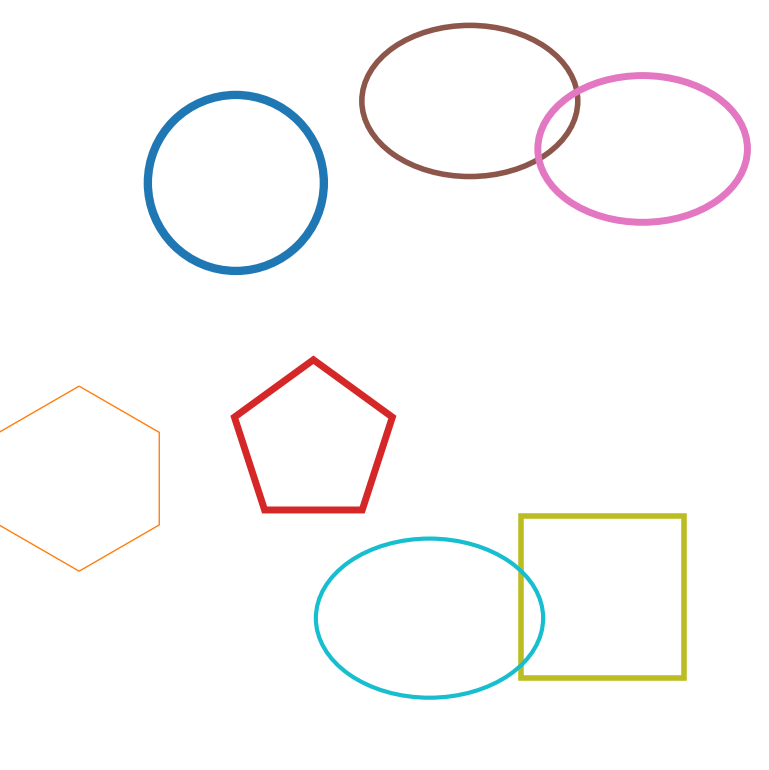[{"shape": "circle", "thickness": 3, "radius": 0.57, "center": [0.306, 0.762]}, {"shape": "hexagon", "thickness": 0.5, "radius": 0.6, "center": [0.103, 0.378]}, {"shape": "pentagon", "thickness": 2.5, "radius": 0.54, "center": [0.407, 0.425]}, {"shape": "oval", "thickness": 2, "radius": 0.7, "center": [0.61, 0.869]}, {"shape": "oval", "thickness": 2.5, "radius": 0.68, "center": [0.835, 0.807]}, {"shape": "square", "thickness": 2, "radius": 0.53, "center": [0.782, 0.224]}, {"shape": "oval", "thickness": 1.5, "radius": 0.74, "center": [0.558, 0.197]}]